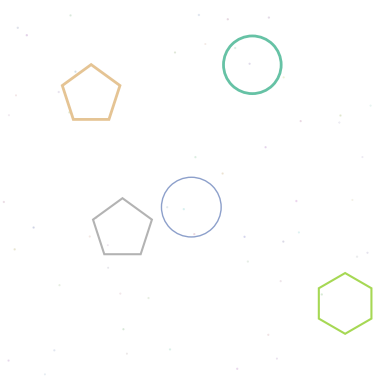[{"shape": "circle", "thickness": 2, "radius": 0.37, "center": [0.655, 0.832]}, {"shape": "circle", "thickness": 1, "radius": 0.39, "center": [0.497, 0.462]}, {"shape": "hexagon", "thickness": 1.5, "radius": 0.39, "center": [0.896, 0.212]}, {"shape": "pentagon", "thickness": 2, "radius": 0.39, "center": [0.237, 0.754]}, {"shape": "pentagon", "thickness": 1.5, "radius": 0.4, "center": [0.318, 0.405]}]